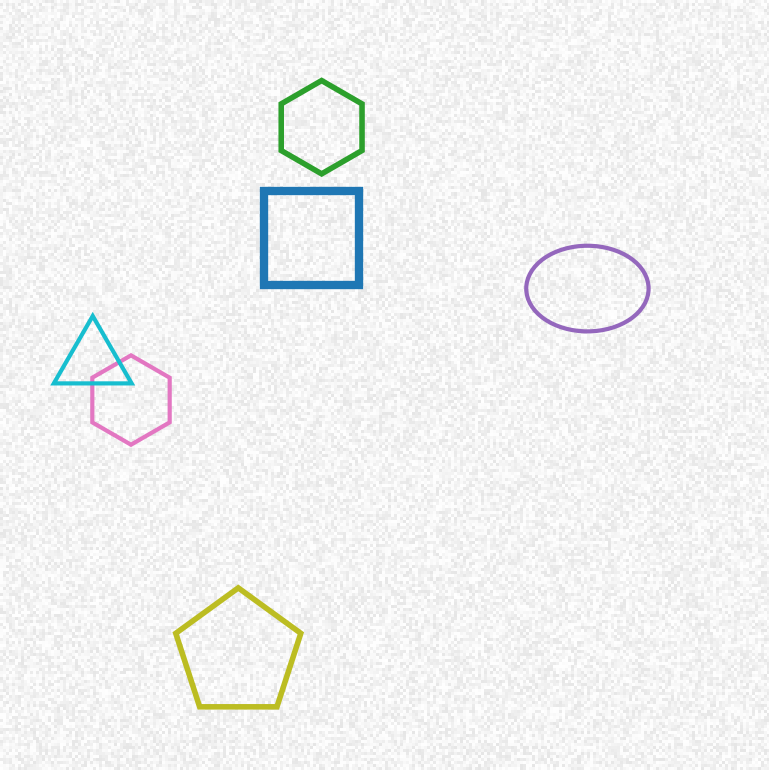[{"shape": "square", "thickness": 3, "radius": 0.31, "center": [0.404, 0.691]}, {"shape": "hexagon", "thickness": 2, "radius": 0.3, "center": [0.418, 0.835]}, {"shape": "oval", "thickness": 1.5, "radius": 0.4, "center": [0.763, 0.625]}, {"shape": "hexagon", "thickness": 1.5, "radius": 0.29, "center": [0.17, 0.48]}, {"shape": "pentagon", "thickness": 2, "radius": 0.43, "center": [0.309, 0.151]}, {"shape": "triangle", "thickness": 1.5, "radius": 0.29, "center": [0.12, 0.531]}]